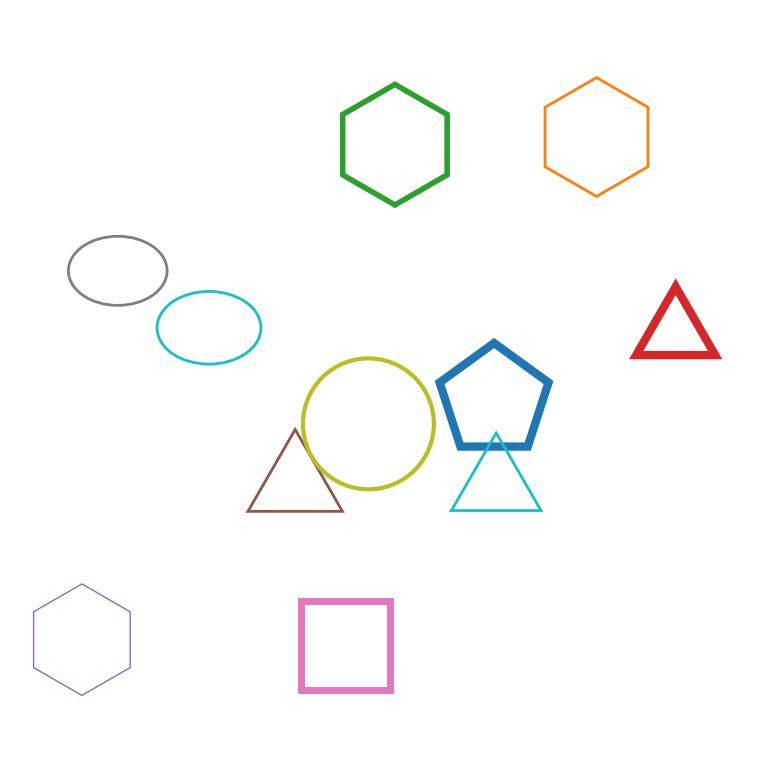[{"shape": "pentagon", "thickness": 3, "radius": 0.37, "center": [0.642, 0.48]}, {"shape": "hexagon", "thickness": 1, "radius": 0.39, "center": [0.775, 0.822]}, {"shape": "hexagon", "thickness": 2, "radius": 0.39, "center": [0.513, 0.812]}, {"shape": "triangle", "thickness": 3, "radius": 0.3, "center": [0.877, 0.568]}, {"shape": "hexagon", "thickness": 0.5, "radius": 0.36, "center": [0.106, 0.169]}, {"shape": "triangle", "thickness": 1, "radius": 0.35, "center": [0.383, 0.371]}, {"shape": "square", "thickness": 2.5, "radius": 0.29, "center": [0.448, 0.162]}, {"shape": "oval", "thickness": 1, "radius": 0.32, "center": [0.153, 0.648]}, {"shape": "circle", "thickness": 1.5, "radius": 0.43, "center": [0.478, 0.45]}, {"shape": "oval", "thickness": 1, "radius": 0.34, "center": [0.271, 0.574]}, {"shape": "triangle", "thickness": 1, "radius": 0.34, "center": [0.644, 0.371]}]